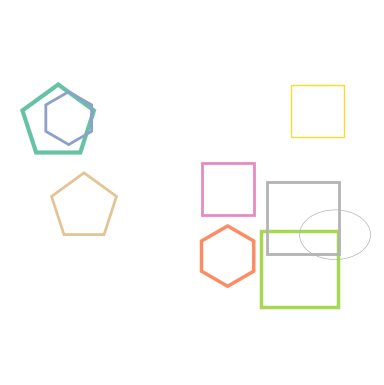[{"shape": "pentagon", "thickness": 3, "radius": 0.49, "center": [0.151, 0.683]}, {"shape": "hexagon", "thickness": 2.5, "radius": 0.39, "center": [0.591, 0.335]}, {"shape": "hexagon", "thickness": 2, "radius": 0.34, "center": [0.178, 0.693]}, {"shape": "square", "thickness": 2, "radius": 0.34, "center": [0.592, 0.508]}, {"shape": "square", "thickness": 2.5, "radius": 0.5, "center": [0.778, 0.301]}, {"shape": "square", "thickness": 1, "radius": 0.34, "center": [0.825, 0.712]}, {"shape": "pentagon", "thickness": 2, "radius": 0.44, "center": [0.218, 0.462]}, {"shape": "oval", "thickness": 0.5, "radius": 0.46, "center": [0.87, 0.39]}, {"shape": "square", "thickness": 2, "radius": 0.47, "center": [0.786, 0.434]}]